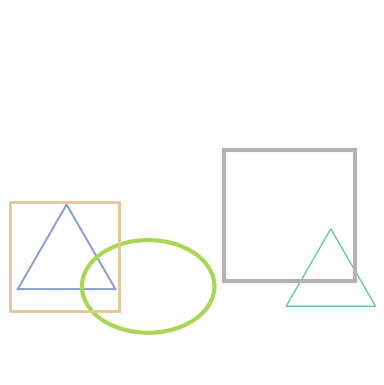[{"shape": "triangle", "thickness": 1, "radius": 0.67, "center": [0.859, 0.271]}, {"shape": "triangle", "thickness": 1.5, "radius": 0.73, "center": [0.173, 0.322]}, {"shape": "oval", "thickness": 3, "radius": 0.86, "center": [0.385, 0.256]}, {"shape": "square", "thickness": 2, "radius": 0.71, "center": [0.167, 0.334]}, {"shape": "square", "thickness": 3, "radius": 0.85, "center": [0.752, 0.441]}]